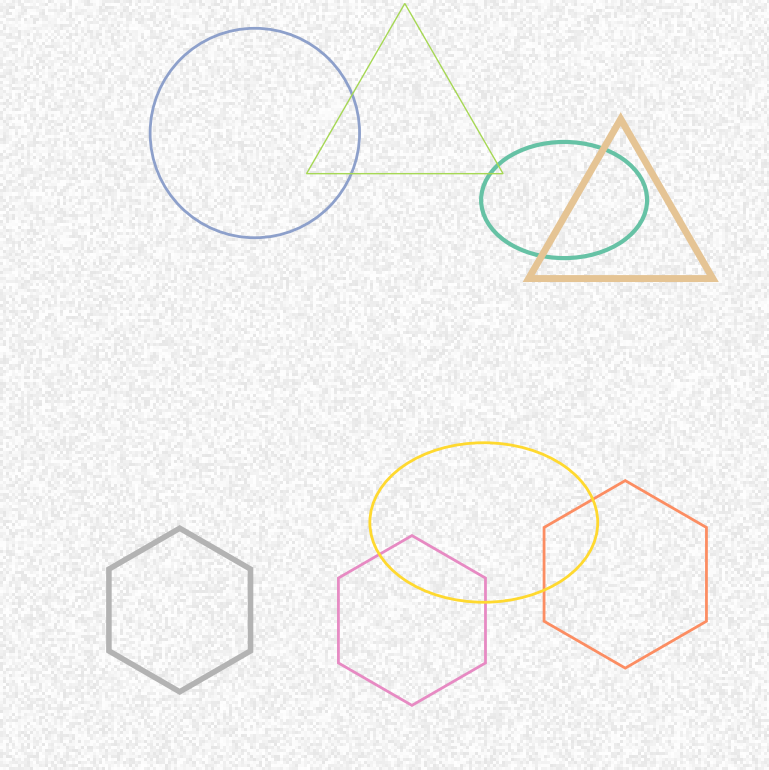[{"shape": "oval", "thickness": 1.5, "radius": 0.54, "center": [0.733, 0.74]}, {"shape": "hexagon", "thickness": 1, "radius": 0.61, "center": [0.812, 0.254]}, {"shape": "circle", "thickness": 1, "radius": 0.68, "center": [0.331, 0.827]}, {"shape": "hexagon", "thickness": 1, "radius": 0.55, "center": [0.535, 0.194]}, {"shape": "triangle", "thickness": 0.5, "radius": 0.74, "center": [0.526, 0.848]}, {"shape": "oval", "thickness": 1, "radius": 0.74, "center": [0.628, 0.321]}, {"shape": "triangle", "thickness": 2.5, "radius": 0.69, "center": [0.806, 0.707]}, {"shape": "hexagon", "thickness": 2, "radius": 0.53, "center": [0.233, 0.208]}]